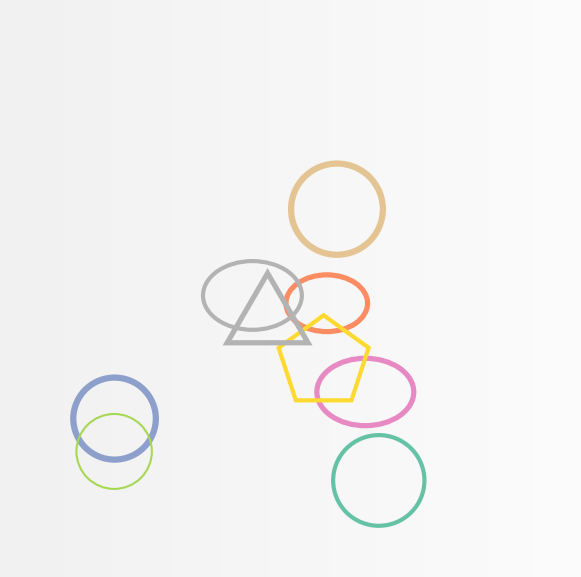[{"shape": "circle", "thickness": 2, "radius": 0.39, "center": [0.652, 0.167]}, {"shape": "oval", "thickness": 2.5, "radius": 0.35, "center": [0.562, 0.474]}, {"shape": "circle", "thickness": 3, "radius": 0.36, "center": [0.197, 0.274]}, {"shape": "oval", "thickness": 2.5, "radius": 0.42, "center": [0.629, 0.32]}, {"shape": "circle", "thickness": 1, "radius": 0.32, "center": [0.196, 0.217]}, {"shape": "pentagon", "thickness": 2, "radius": 0.41, "center": [0.557, 0.372]}, {"shape": "circle", "thickness": 3, "radius": 0.39, "center": [0.58, 0.637]}, {"shape": "triangle", "thickness": 2.5, "radius": 0.4, "center": [0.46, 0.446]}, {"shape": "oval", "thickness": 2, "radius": 0.43, "center": [0.434, 0.488]}]